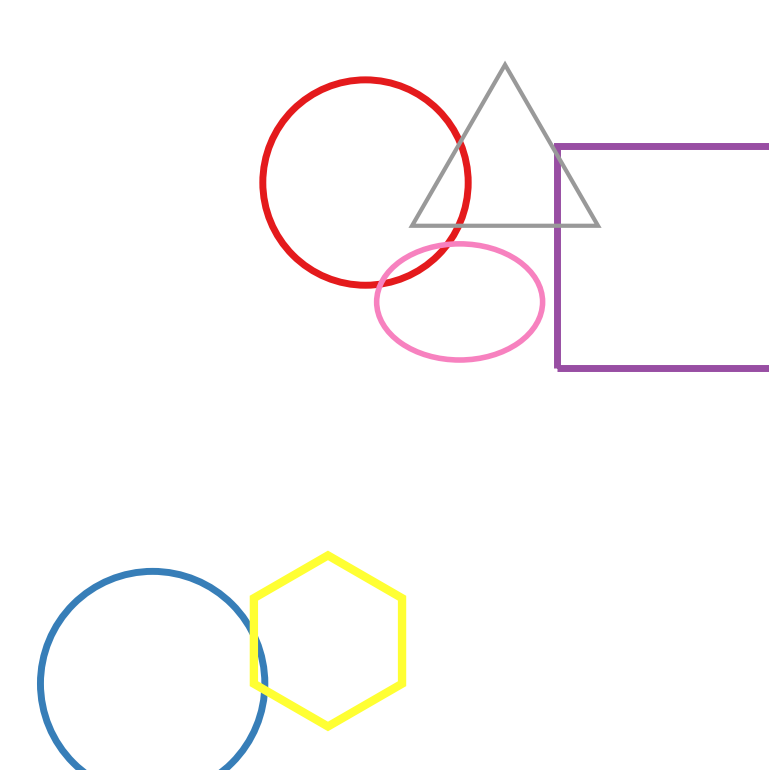[{"shape": "circle", "thickness": 2.5, "radius": 0.67, "center": [0.475, 0.763]}, {"shape": "circle", "thickness": 2.5, "radius": 0.73, "center": [0.198, 0.112]}, {"shape": "square", "thickness": 2.5, "radius": 0.72, "center": [0.868, 0.667]}, {"shape": "hexagon", "thickness": 3, "radius": 0.56, "center": [0.426, 0.168]}, {"shape": "oval", "thickness": 2, "radius": 0.54, "center": [0.597, 0.608]}, {"shape": "triangle", "thickness": 1.5, "radius": 0.7, "center": [0.656, 0.777]}]